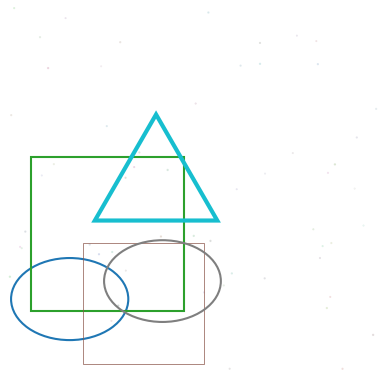[{"shape": "oval", "thickness": 1.5, "radius": 0.76, "center": [0.181, 0.223]}, {"shape": "square", "thickness": 1.5, "radius": 1.0, "center": [0.28, 0.393]}, {"shape": "square", "thickness": 0.5, "radius": 0.78, "center": [0.373, 0.213]}, {"shape": "oval", "thickness": 1.5, "radius": 0.76, "center": [0.422, 0.27]}, {"shape": "triangle", "thickness": 3, "radius": 0.92, "center": [0.405, 0.519]}]